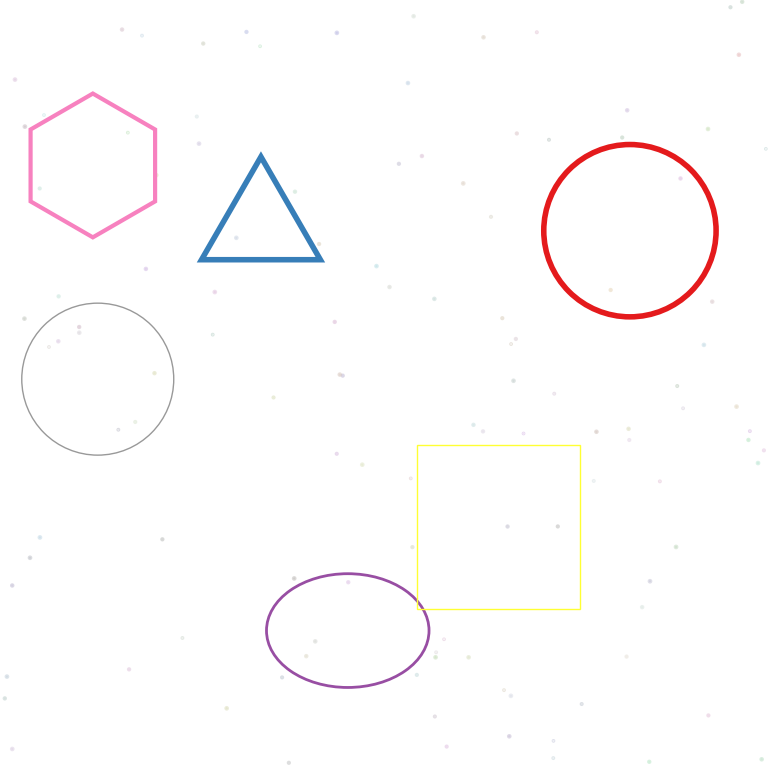[{"shape": "circle", "thickness": 2, "radius": 0.56, "center": [0.818, 0.7]}, {"shape": "triangle", "thickness": 2, "radius": 0.45, "center": [0.339, 0.707]}, {"shape": "oval", "thickness": 1, "radius": 0.53, "center": [0.452, 0.181]}, {"shape": "square", "thickness": 0.5, "radius": 0.53, "center": [0.648, 0.316]}, {"shape": "hexagon", "thickness": 1.5, "radius": 0.47, "center": [0.121, 0.785]}, {"shape": "circle", "thickness": 0.5, "radius": 0.49, "center": [0.127, 0.508]}]